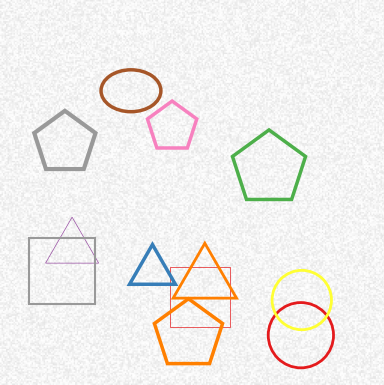[{"shape": "circle", "thickness": 2, "radius": 0.42, "center": [0.782, 0.129]}, {"shape": "square", "thickness": 0.5, "radius": 0.39, "center": [0.52, 0.229]}, {"shape": "triangle", "thickness": 2.5, "radius": 0.34, "center": [0.396, 0.296]}, {"shape": "pentagon", "thickness": 2.5, "radius": 0.5, "center": [0.699, 0.563]}, {"shape": "triangle", "thickness": 0.5, "radius": 0.4, "center": [0.187, 0.356]}, {"shape": "triangle", "thickness": 2, "radius": 0.48, "center": [0.532, 0.273]}, {"shape": "pentagon", "thickness": 2.5, "radius": 0.47, "center": [0.49, 0.131]}, {"shape": "circle", "thickness": 2, "radius": 0.39, "center": [0.784, 0.221]}, {"shape": "oval", "thickness": 2.5, "radius": 0.39, "center": [0.34, 0.764]}, {"shape": "pentagon", "thickness": 2.5, "radius": 0.34, "center": [0.447, 0.67]}, {"shape": "pentagon", "thickness": 3, "radius": 0.42, "center": [0.168, 0.629]}, {"shape": "square", "thickness": 1.5, "radius": 0.43, "center": [0.161, 0.297]}]